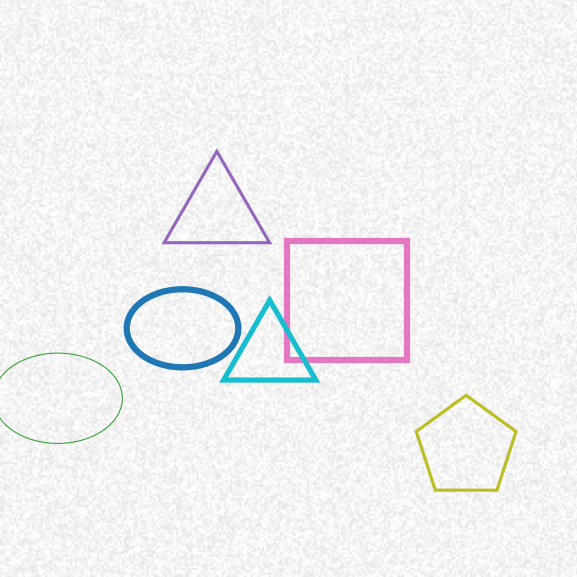[{"shape": "oval", "thickness": 3, "radius": 0.48, "center": [0.316, 0.431]}, {"shape": "oval", "thickness": 0.5, "radius": 0.56, "center": [0.1, 0.31]}, {"shape": "triangle", "thickness": 1.5, "radius": 0.53, "center": [0.375, 0.632]}, {"shape": "square", "thickness": 3, "radius": 0.52, "center": [0.601, 0.479]}, {"shape": "pentagon", "thickness": 1.5, "radius": 0.45, "center": [0.807, 0.224]}, {"shape": "triangle", "thickness": 2.5, "radius": 0.46, "center": [0.467, 0.387]}]